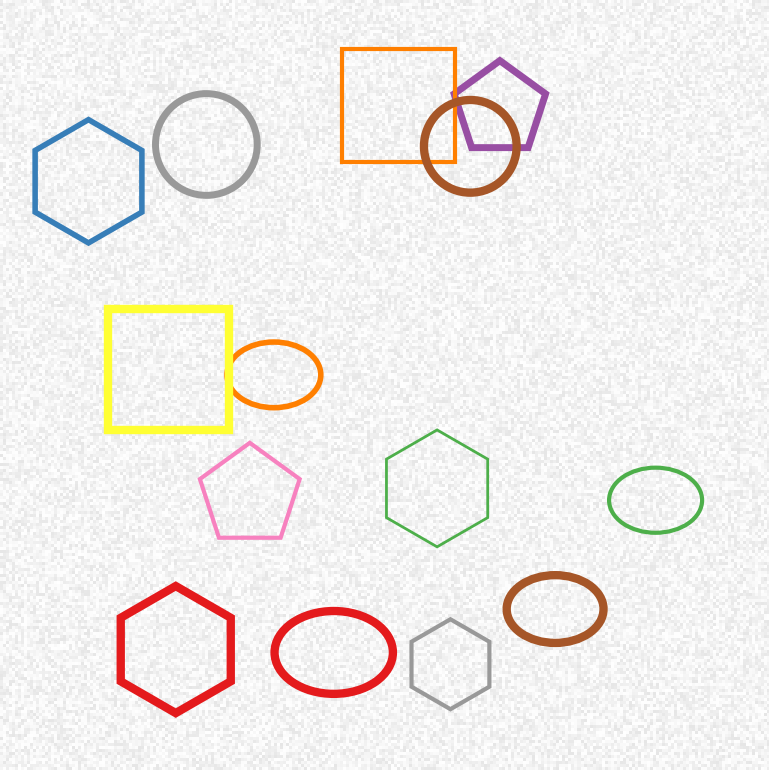[{"shape": "hexagon", "thickness": 3, "radius": 0.41, "center": [0.228, 0.156]}, {"shape": "oval", "thickness": 3, "radius": 0.38, "center": [0.433, 0.153]}, {"shape": "hexagon", "thickness": 2, "radius": 0.4, "center": [0.115, 0.765]}, {"shape": "hexagon", "thickness": 1, "radius": 0.38, "center": [0.568, 0.366]}, {"shape": "oval", "thickness": 1.5, "radius": 0.3, "center": [0.851, 0.35]}, {"shape": "pentagon", "thickness": 2.5, "radius": 0.31, "center": [0.649, 0.859]}, {"shape": "oval", "thickness": 2, "radius": 0.3, "center": [0.356, 0.513]}, {"shape": "square", "thickness": 1.5, "radius": 0.37, "center": [0.517, 0.863]}, {"shape": "square", "thickness": 3, "radius": 0.39, "center": [0.219, 0.52]}, {"shape": "circle", "thickness": 3, "radius": 0.3, "center": [0.611, 0.81]}, {"shape": "oval", "thickness": 3, "radius": 0.31, "center": [0.721, 0.209]}, {"shape": "pentagon", "thickness": 1.5, "radius": 0.34, "center": [0.324, 0.357]}, {"shape": "circle", "thickness": 2.5, "radius": 0.33, "center": [0.268, 0.812]}, {"shape": "hexagon", "thickness": 1.5, "radius": 0.29, "center": [0.585, 0.137]}]